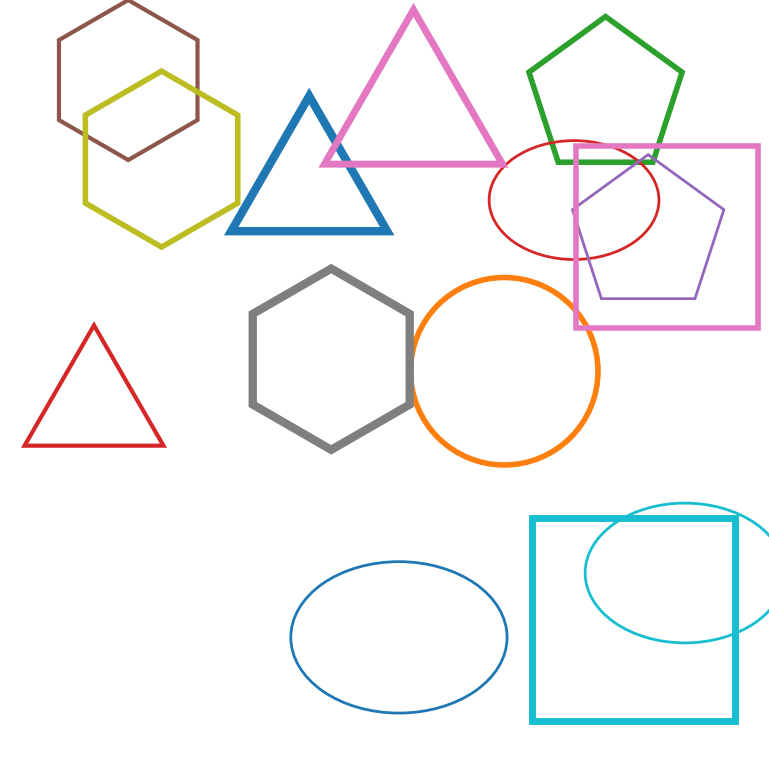[{"shape": "oval", "thickness": 1, "radius": 0.7, "center": [0.518, 0.172]}, {"shape": "triangle", "thickness": 3, "radius": 0.59, "center": [0.402, 0.758]}, {"shape": "circle", "thickness": 2, "radius": 0.61, "center": [0.655, 0.518]}, {"shape": "pentagon", "thickness": 2, "radius": 0.52, "center": [0.786, 0.874]}, {"shape": "triangle", "thickness": 1.5, "radius": 0.52, "center": [0.122, 0.473]}, {"shape": "oval", "thickness": 1, "radius": 0.55, "center": [0.745, 0.74]}, {"shape": "pentagon", "thickness": 1, "radius": 0.52, "center": [0.842, 0.696]}, {"shape": "hexagon", "thickness": 1.5, "radius": 0.52, "center": [0.167, 0.896]}, {"shape": "triangle", "thickness": 2.5, "radius": 0.67, "center": [0.537, 0.854]}, {"shape": "square", "thickness": 2, "radius": 0.59, "center": [0.866, 0.693]}, {"shape": "hexagon", "thickness": 3, "radius": 0.59, "center": [0.43, 0.533]}, {"shape": "hexagon", "thickness": 2, "radius": 0.57, "center": [0.21, 0.793]}, {"shape": "oval", "thickness": 1, "radius": 0.65, "center": [0.89, 0.256]}, {"shape": "square", "thickness": 2.5, "radius": 0.66, "center": [0.823, 0.195]}]